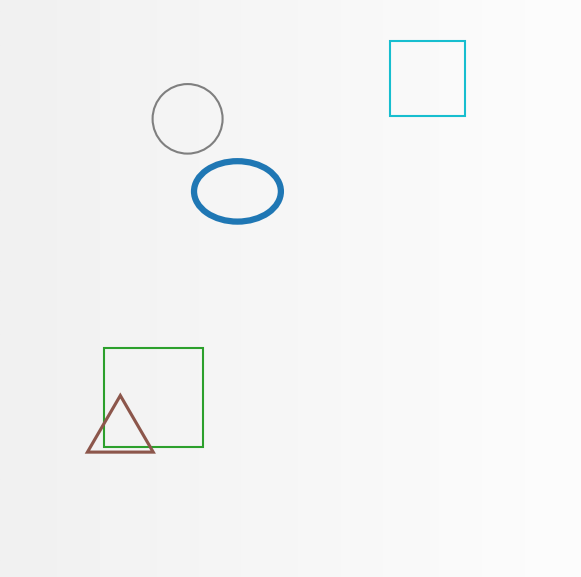[{"shape": "oval", "thickness": 3, "radius": 0.37, "center": [0.409, 0.668]}, {"shape": "square", "thickness": 1, "radius": 0.43, "center": [0.264, 0.311]}, {"shape": "triangle", "thickness": 1.5, "radius": 0.33, "center": [0.207, 0.249]}, {"shape": "circle", "thickness": 1, "radius": 0.3, "center": [0.323, 0.793]}, {"shape": "square", "thickness": 1, "radius": 0.32, "center": [0.735, 0.863]}]